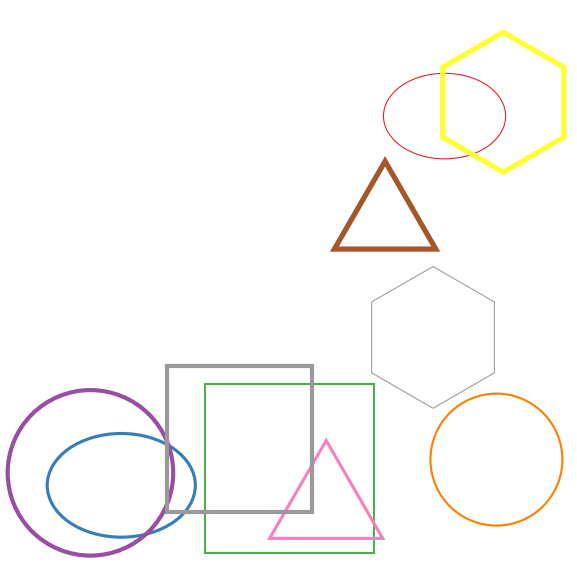[{"shape": "oval", "thickness": 0.5, "radius": 0.53, "center": [0.77, 0.798]}, {"shape": "oval", "thickness": 1.5, "radius": 0.64, "center": [0.21, 0.159]}, {"shape": "square", "thickness": 1, "radius": 0.73, "center": [0.501, 0.187]}, {"shape": "circle", "thickness": 2, "radius": 0.72, "center": [0.157, 0.18]}, {"shape": "circle", "thickness": 1, "radius": 0.57, "center": [0.86, 0.203]}, {"shape": "hexagon", "thickness": 2.5, "radius": 0.61, "center": [0.872, 0.822]}, {"shape": "triangle", "thickness": 2.5, "radius": 0.51, "center": [0.667, 0.619]}, {"shape": "triangle", "thickness": 1.5, "radius": 0.57, "center": [0.565, 0.123]}, {"shape": "square", "thickness": 2, "radius": 0.63, "center": [0.415, 0.239]}, {"shape": "hexagon", "thickness": 0.5, "radius": 0.61, "center": [0.75, 0.415]}]